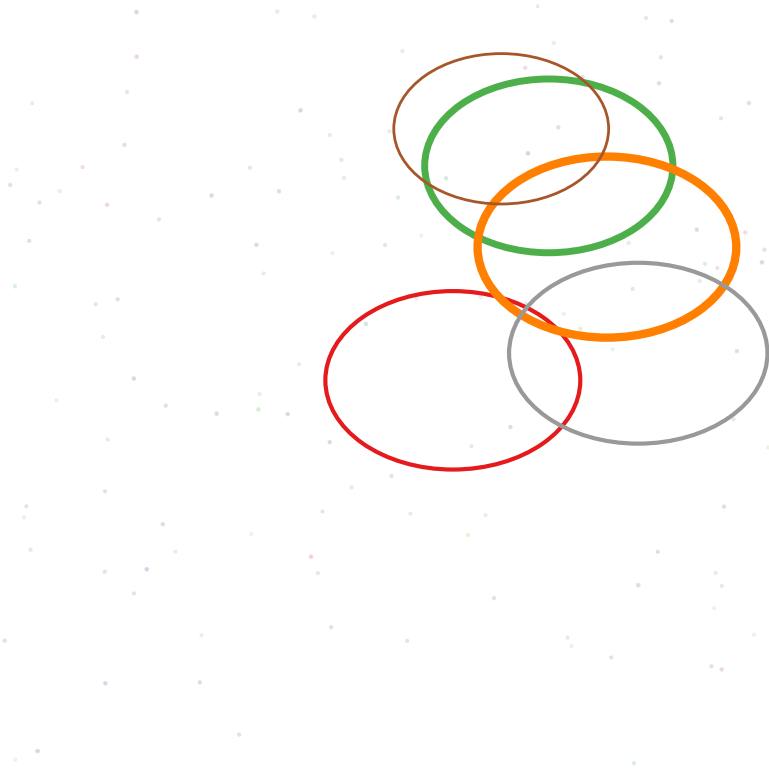[{"shape": "oval", "thickness": 1.5, "radius": 0.83, "center": [0.588, 0.506]}, {"shape": "oval", "thickness": 2.5, "radius": 0.81, "center": [0.713, 0.785]}, {"shape": "oval", "thickness": 3, "radius": 0.84, "center": [0.788, 0.679]}, {"shape": "oval", "thickness": 1, "radius": 0.7, "center": [0.651, 0.833]}, {"shape": "oval", "thickness": 1.5, "radius": 0.84, "center": [0.829, 0.541]}]